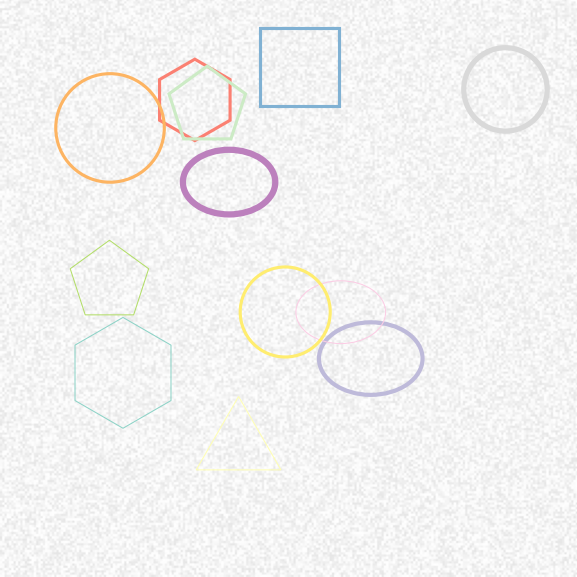[{"shape": "hexagon", "thickness": 0.5, "radius": 0.48, "center": [0.213, 0.354]}, {"shape": "triangle", "thickness": 0.5, "radius": 0.42, "center": [0.413, 0.228]}, {"shape": "oval", "thickness": 2, "radius": 0.45, "center": [0.642, 0.378]}, {"shape": "hexagon", "thickness": 1.5, "radius": 0.35, "center": [0.337, 0.826]}, {"shape": "square", "thickness": 1.5, "radius": 0.34, "center": [0.518, 0.883]}, {"shape": "circle", "thickness": 1.5, "radius": 0.47, "center": [0.191, 0.778]}, {"shape": "pentagon", "thickness": 0.5, "radius": 0.36, "center": [0.189, 0.512]}, {"shape": "oval", "thickness": 0.5, "radius": 0.39, "center": [0.59, 0.459]}, {"shape": "circle", "thickness": 2.5, "radius": 0.36, "center": [0.875, 0.844]}, {"shape": "oval", "thickness": 3, "radius": 0.4, "center": [0.397, 0.684]}, {"shape": "pentagon", "thickness": 1.5, "radius": 0.35, "center": [0.359, 0.815]}, {"shape": "circle", "thickness": 1.5, "radius": 0.39, "center": [0.494, 0.459]}]